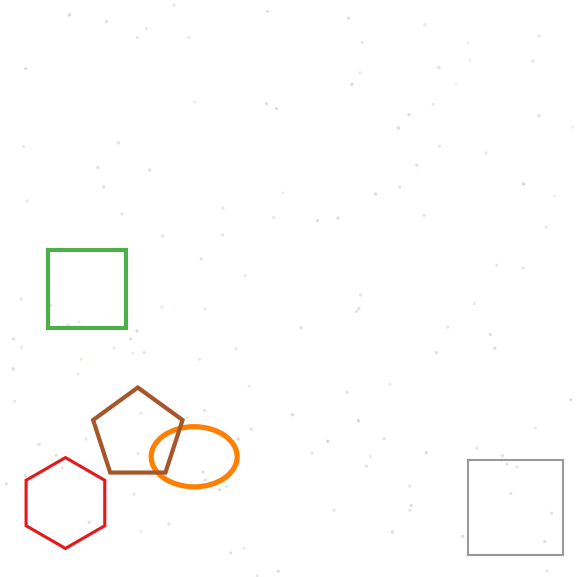[{"shape": "hexagon", "thickness": 1.5, "radius": 0.39, "center": [0.113, 0.128]}, {"shape": "square", "thickness": 2, "radius": 0.34, "center": [0.151, 0.498]}, {"shape": "oval", "thickness": 2.5, "radius": 0.37, "center": [0.336, 0.208]}, {"shape": "pentagon", "thickness": 2, "radius": 0.41, "center": [0.239, 0.247]}, {"shape": "square", "thickness": 1, "radius": 0.41, "center": [0.893, 0.12]}]